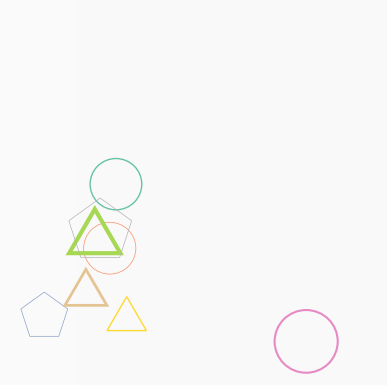[{"shape": "circle", "thickness": 1, "radius": 0.33, "center": [0.299, 0.522]}, {"shape": "circle", "thickness": 0.5, "radius": 0.34, "center": [0.283, 0.355]}, {"shape": "pentagon", "thickness": 0.5, "radius": 0.32, "center": [0.114, 0.178]}, {"shape": "circle", "thickness": 1.5, "radius": 0.41, "center": [0.79, 0.113]}, {"shape": "triangle", "thickness": 3, "radius": 0.38, "center": [0.245, 0.381]}, {"shape": "triangle", "thickness": 1, "radius": 0.29, "center": [0.327, 0.171]}, {"shape": "triangle", "thickness": 2, "radius": 0.31, "center": [0.222, 0.238]}, {"shape": "pentagon", "thickness": 0.5, "radius": 0.43, "center": [0.259, 0.4]}]